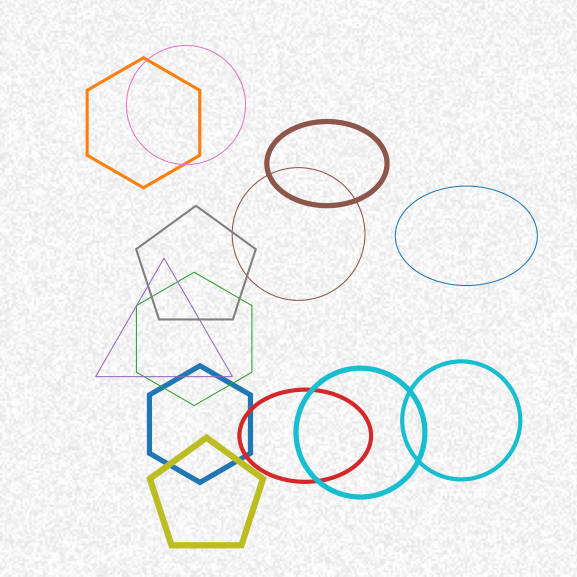[{"shape": "hexagon", "thickness": 2.5, "radius": 0.5, "center": [0.346, 0.265]}, {"shape": "oval", "thickness": 0.5, "radius": 0.62, "center": [0.807, 0.591]}, {"shape": "hexagon", "thickness": 1.5, "radius": 0.56, "center": [0.248, 0.787]}, {"shape": "hexagon", "thickness": 0.5, "radius": 0.58, "center": [0.336, 0.412]}, {"shape": "oval", "thickness": 2, "radius": 0.57, "center": [0.529, 0.245]}, {"shape": "triangle", "thickness": 0.5, "radius": 0.68, "center": [0.284, 0.415]}, {"shape": "oval", "thickness": 2.5, "radius": 0.52, "center": [0.566, 0.716]}, {"shape": "circle", "thickness": 0.5, "radius": 0.57, "center": [0.517, 0.594]}, {"shape": "circle", "thickness": 0.5, "radius": 0.52, "center": [0.322, 0.817]}, {"shape": "pentagon", "thickness": 1, "radius": 0.54, "center": [0.339, 0.534]}, {"shape": "pentagon", "thickness": 3, "radius": 0.52, "center": [0.357, 0.138]}, {"shape": "circle", "thickness": 2.5, "radius": 0.56, "center": [0.624, 0.25]}, {"shape": "circle", "thickness": 2, "radius": 0.51, "center": [0.799, 0.271]}]